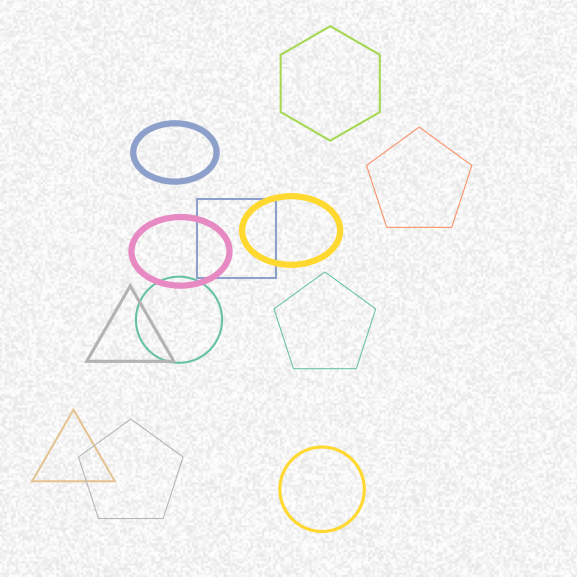[{"shape": "circle", "thickness": 1, "radius": 0.37, "center": [0.31, 0.445]}, {"shape": "pentagon", "thickness": 0.5, "radius": 0.46, "center": [0.563, 0.436]}, {"shape": "pentagon", "thickness": 0.5, "radius": 0.48, "center": [0.726, 0.683]}, {"shape": "oval", "thickness": 3, "radius": 0.36, "center": [0.303, 0.735]}, {"shape": "square", "thickness": 1, "radius": 0.34, "center": [0.41, 0.587]}, {"shape": "oval", "thickness": 3, "radius": 0.42, "center": [0.312, 0.564]}, {"shape": "hexagon", "thickness": 1, "radius": 0.5, "center": [0.572, 0.855]}, {"shape": "oval", "thickness": 3, "radius": 0.42, "center": [0.504, 0.6]}, {"shape": "circle", "thickness": 1.5, "radius": 0.37, "center": [0.558, 0.152]}, {"shape": "triangle", "thickness": 1, "radius": 0.41, "center": [0.127, 0.207]}, {"shape": "triangle", "thickness": 1.5, "radius": 0.44, "center": [0.226, 0.417]}, {"shape": "pentagon", "thickness": 0.5, "radius": 0.48, "center": [0.226, 0.178]}]